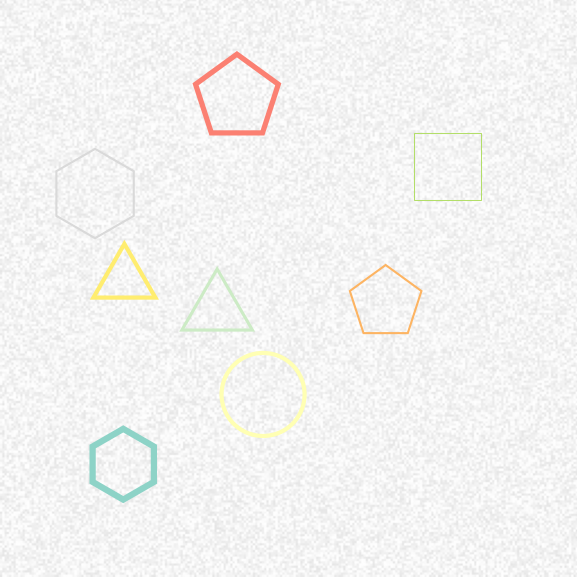[{"shape": "hexagon", "thickness": 3, "radius": 0.31, "center": [0.213, 0.195]}, {"shape": "circle", "thickness": 2, "radius": 0.36, "center": [0.456, 0.316]}, {"shape": "pentagon", "thickness": 2.5, "radius": 0.38, "center": [0.41, 0.83]}, {"shape": "pentagon", "thickness": 1, "radius": 0.33, "center": [0.668, 0.475]}, {"shape": "square", "thickness": 0.5, "radius": 0.29, "center": [0.775, 0.712]}, {"shape": "hexagon", "thickness": 1, "radius": 0.39, "center": [0.165, 0.664]}, {"shape": "triangle", "thickness": 1.5, "radius": 0.35, "center": [0.376, 0.463]}, {"shape": "triangle", "thickness": 2, "radius": 0.31, "center": [0.215, 0.515]}]